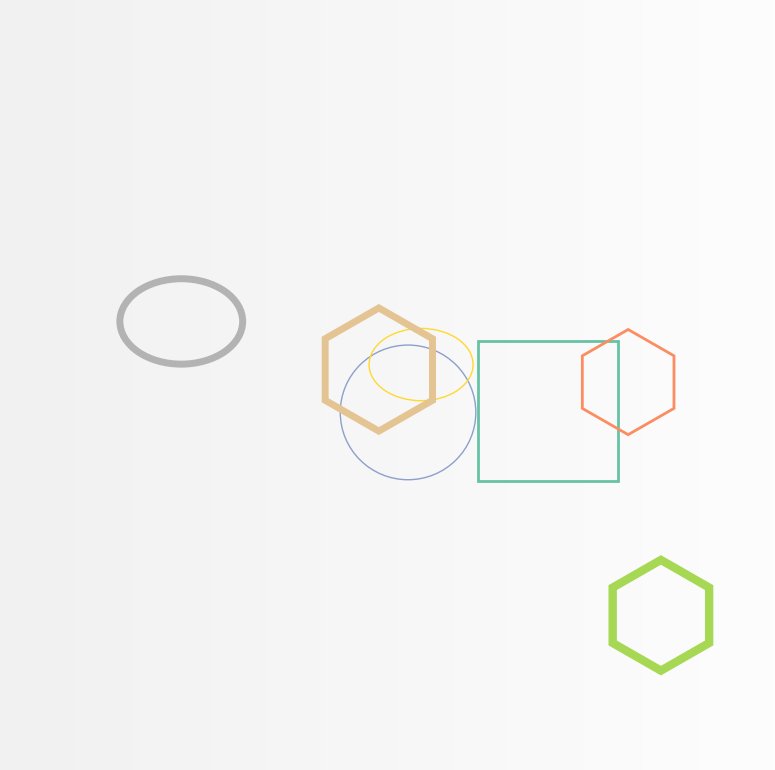[{"shape": "square", "thickness": 1, "radius": 0.45, "center": [0.707, 0.466]}, {"shape": "hexagon", "thickness": 1, "radius": 0.34, "center": [0.811, 0.504]}, {"shape": "circle", "thickness": 0.5, "radius": 0.44, "center": [0.527, 0.464]}, {"shape": "hexagon", "thickness": 3, "radius": 0.36, "center": [0.853, 0.201]}, {"shape": "oval", "thickness": 0.5, "radius": 0.34, "center": [0.543, 0.527]}, {"shape": "hexagon", "thickness": 2.5, "radius": 0.4, "center": [0.489, 0.52]}, {"shape": "oval", "thickness": 2.5, "radius": 0.4, "center": [0.234, 0.583]}]